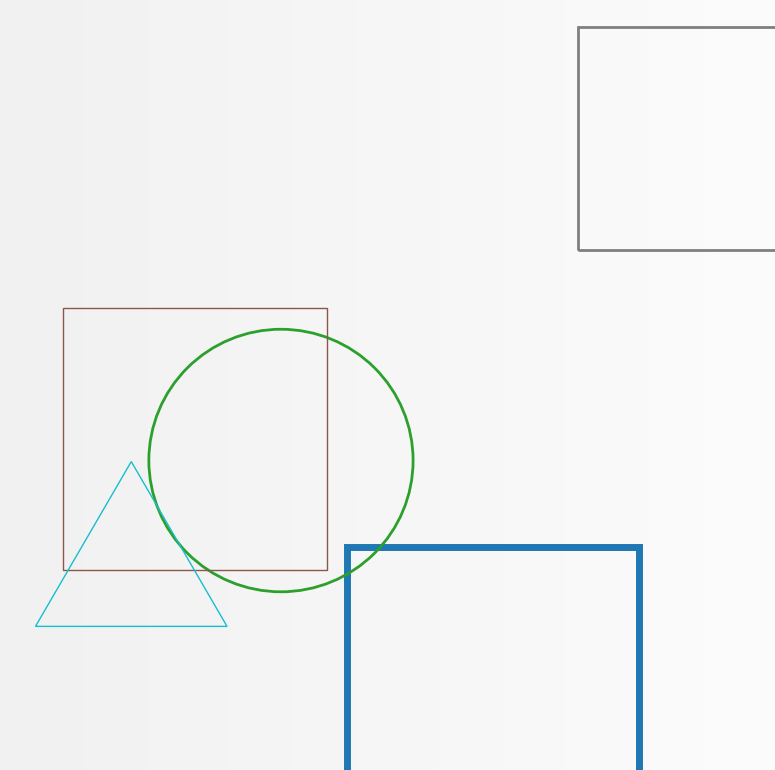[{"shape": "square", "thickness": 2.5, "radius": 0.94, "center": [0.636, 0.102]}, {"shape": "circle", "thickness": 1, "radius": 0.85, "center": [0.363, 0.402]}, {"shape": "square", "thickness": 0.5, "radius": 0.85, "center": [0.252, 0.43]}, {"shape": "square", "thickness": 1, "radius": 0.72, "center": [0.89, 0.82]}, {"shape": "triangle", "thickness": 0.5, "radius": 0.71, "center": [0.169, 0.258]}]